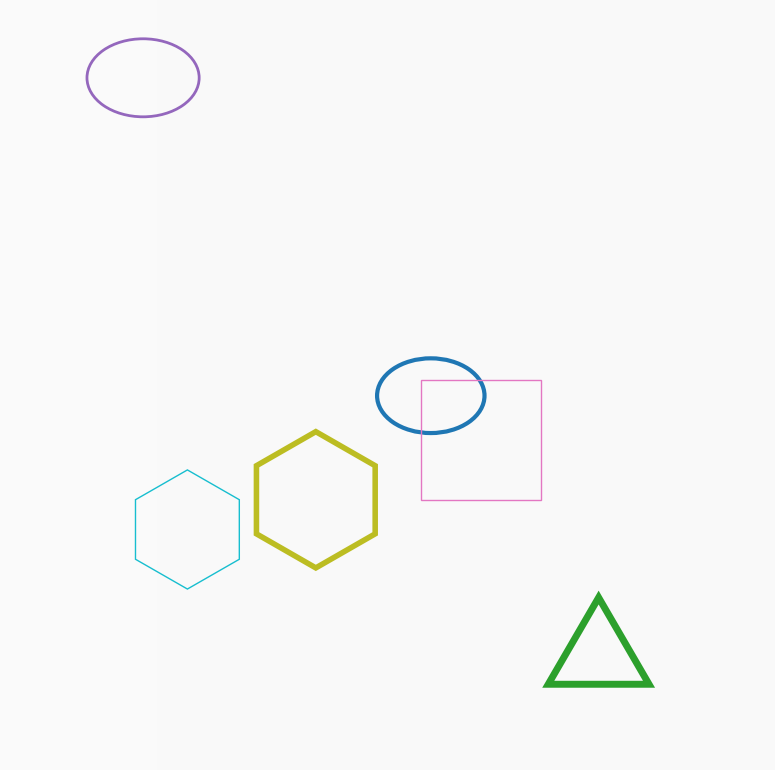[{"shape": "oval", "thickness": 1.5, "radius": 0.35, "center": [0.556, 0.486]}, {"shape": "triangle", "thickness": 2.5, "radius": 0.38, "center": [0.772, 0.149]}, {"shape": "oval", "thickness": 1, "radius": 0.36, "center": [0.185, 0.899]}, {"shape": "square", "thickness": 0.5, "radius": 0.39, "center": [0.62, 0.428]}, {"shape": "hexagon", "thickness": 2, "radius": 0.44, "center": [0.407, 0.351]}, {"shape": "hexagon", "thickness": 0.5, "radius": 0.39, "center": [0.242, 0.312]}]